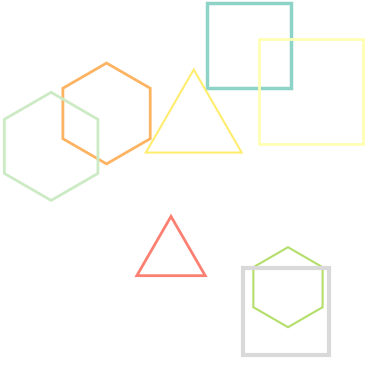[{"shape": "square", "thickness": 2.5, "radius": 0.55, "center": [0.647, 0.881]}, {"shape": "square", "thickness": 2, "radius": 0.68, "center": [0.809, 0.763]}, {"shape": "triangle", "thickness": 2, "radius": 0.51, "center": [0.444, 0.335]}, {"shape": "hexagon", "thickness": 2, "radius": 0.65, "center": [0.277, 0.705]}, {"shape": "hexagon", "thickness": 1.5, "radius": 0.52, "center": [0.748, 0.254]}, {"shape": "square", "thickness": 3, "radius": 0.56, "center": [0.743, 0.192]}, {"shape": "hexagon", "thickness": 2, "radius": 0.7, "center": [0.133, 0.62]}, {"shape": "triangle", "thickness": 1.5, "radius": 0.72, "center": [0.503, 0.676]}]